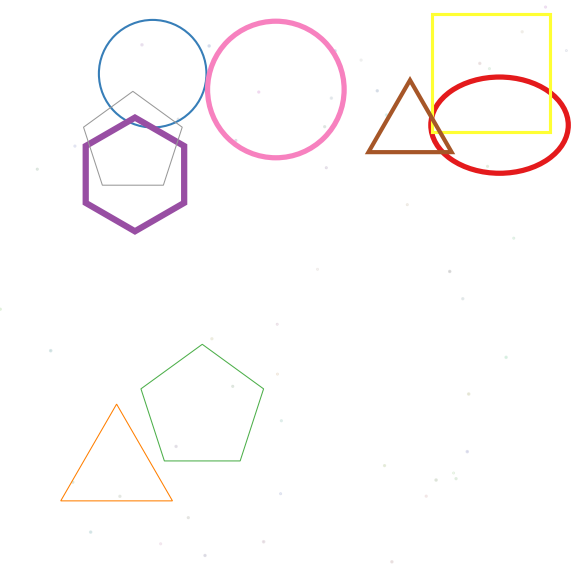[{"shape": "oval", "thickness": 2.5, "radius": 0.6, "center": [0.865, 0.782]}, {"shape": "circle", "thickness": 1, "radius": 0.47, "center": [0.264, 0.872]}, {"shape": "pentagon", "thickness": 0.5, "radius": 0.56, "center": [0.35, 0.291]}, {"shape": "hexagon", "thickness": 3, "radius": 0.49, "center": [0.234, 0.697]}, {"shape": "triangle", "thickness": 0.5, "radius": 0.56, "center": [0.202, 0.188]}, {"shape": "square", "thickness": 1.5, "radius": 0.51, "center": [0.849, 0.872]}, {"shape": "triangle", "thickness": 2, "radius": 0.42, "center": [0.71, 0.777]}, {"shape": "circle", "thickness": 2.5, "radius": 0.59, "center": [0.478, 0.844]}, {"shape": "pentagon", "thickness": 0.5, "radius": 0.45, "center": [0.23, 0.751]}]